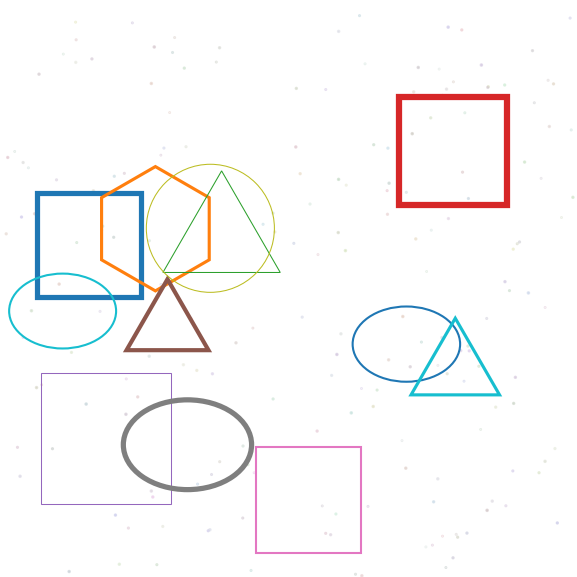[{"shape": "oval", "thickness": 1, "radius": 0.47, "center": [0.704, 0.403]}, {"shape": "square", "thickness": 2.5, "radius": 0.45, "center": [0.154, 0.574]}, {"shape": "hexagon", "thickness": 1.5, "radius": 0.54, "center": [0.269, 0.603]}, {"shape": "triangle", "thickness": 0.5, "radius": 0.59, "center": [0.384, 0.586]}, {"shape": "square", "thickness": 3, "radius": 0.47, "center": [0.784, 0.737]}, {"shape": "square", "thickness": 0.5, "radius": 0.56, "center": [0.183, 0.24]}, {"shape": "triangle", "thickness": 2, "radius": 0.41, "center": [0.29, 0.434]}, {"shape": "square", "thickness": 1, "radius": 0.46, "center": [0.534, 0.133]}, {"shape": "oval", "thickness": 2.5, "radius": 0.56, "center": [0.325, 0.229]}, {"shape": "circle", "thickness": 0.5, "radius": 0.55, "center": [0.364, 0.604]}, {"shape": "oval", "thickness": 1, "radius": 0.46, "center": [0.108, 0.461]}, {"shape": "triangle", "thickness": 1.5, "radius": 0.44, "center": [0.788, 0.36]}]